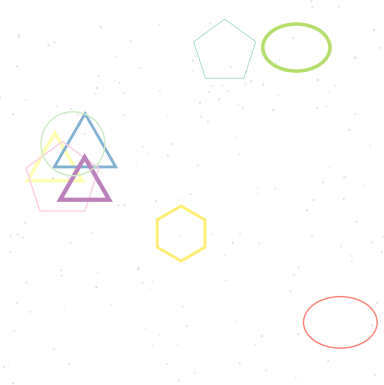[{"shape": "pentagon", "thickness": 0.5, "radius": 0.42, "center": [0.584, 0.865]}, {"shape": "triangle", "thickness": 2.5, "radius": 0.41, "center": [0.143, 0.572]}, {"shape": "oval", "thickness": 1, "radius": 0.48, "center": [0.884, 0.163]}, {"shape": "triangle", "thickness": 2, "radius": 0.46, "center": [0.221, 0.612]}, {"shape": "oval", "thickness": 2.5, "radius": 0.44, "center": [0.77, 0.877]}, {"shape": "pentagon", "thickness": 1, "radius": 0.5, "center": [0.162, 0.533]}, {"shape": "triangle", "thickness": 3, "radius": 0.37, "center": [0.22, 0.518]}, {"shape": "circle", "thickness": 1, "radius": 0.42, "center": [0.189, 0.627]}, {"shape": "hexagon", "thickness": 2, "radius": 0.36, "center": [0.47, 0.393]}]